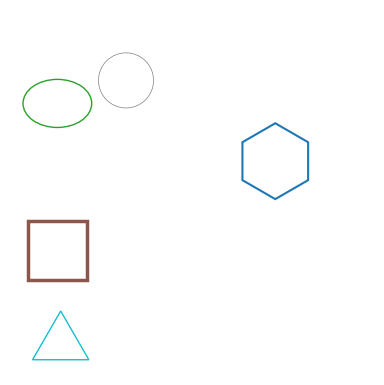[{"shape": "hexagon", "thickness": 1.5, "radius": 0.49, "center": [0.715, 0.581]}, {"shape": "oval", "thickness": 1, "radius": 0.45, "center": [0.149, 0.731]}, {"shape": "square", "thickness": 2.5, "radius": 0.38, "center": [0.15, 0.348]}, {"shape": "circle", "thickness": 0.5, "radius": 0.36, "center": [0.327, 0.791]}, {"shape": "triangle", "thickness": 1, "radius": 0.42, "center": [0.158, 0.108]}]